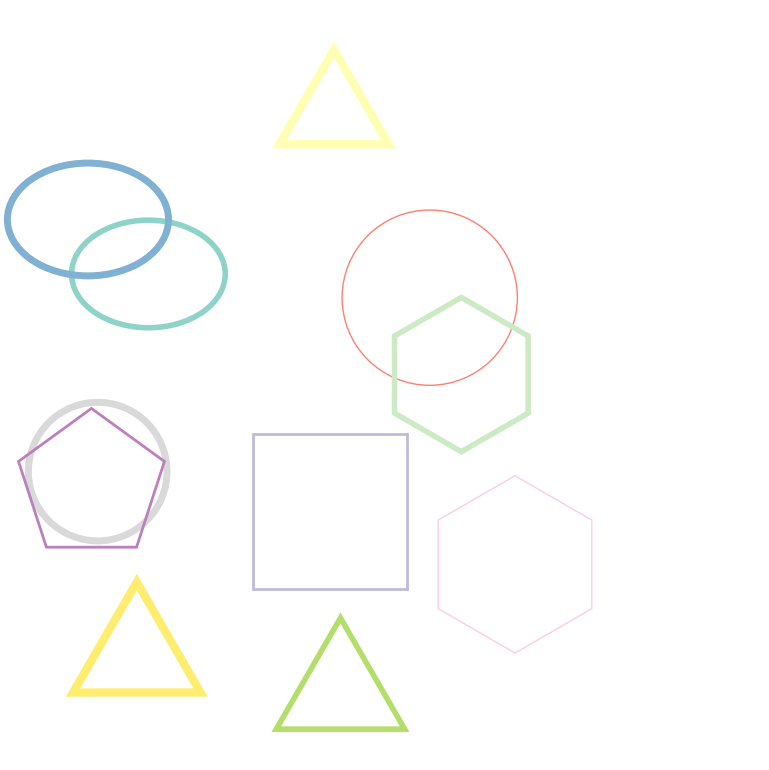[{"shape": "oval", "thickness": 2, "radius": 0.5, "center": [0.193, 0.644]}, {"shape": "triangle", "thickness": 3, "radius": 0.41, "center": [0.434, 0.854]}, {"shape": "square", "thickness": 1, "radius": 0.5, "center": [0.429, 0.336]}, {"shape": "circle", "thickness": 0.5, "radius": 0.57, "center": [0.558, 0.613]}, {"shape": "oval", "thickness": 2.5, "radius": 0.52, "center": [0.114, 0.715]}, {"shape": "triangle", "thickness": 2, "radius": 0.48, "center": [0.442, 0.101]}, {"shape": "hexagon", "thickness": 0.5, "radius": 0.58, "center": [0.669, 0.267]}, {"shape": "circle", "thickness": 2.5, "radius": 0.45, "center": [0.127, 0.388]}, {"shape": "pentagon", "thickness": 1, "radius": 0.5, "center": [0.119, 0.37]}, {"shape": "hexagon", "thickness": 2, "radius": 0.5, "center": [0.599, 0.514]}, {"shape": "triangle", "thickness": 3, "radius": 0.48, "center": [0.178, 0.148]}]